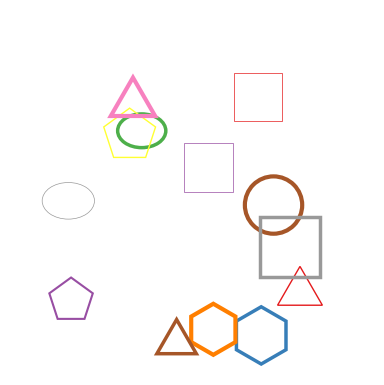[{"shape": "triangle", "thickness": 1, "radius": 0.34, "center": [0.779, 0.241]}, {"shape": "square", "thickness": 0.5, "radius": 0.31, "center": [0.67, 0.748]}, {"shape": "hexagon", "thickness": 2.5, "radius": 0.37, "center": [0.678, 0.129]}, {"shape": "oval", "thickness": 2.5, "radius": 0.31, "center": [0.368, 0.66]}, {"shape": "pentagon", "thickness": 1.5, "radius": 0.3, "center": [0.185, 0.22]}, {"shape": "square", "thickness": 0.5, "radius": 0.32, "center": [0.541, 0.566]}, {"shape": "hexagon", "thickness": 3, "radius": 0.33, "center": [0.554, 0.145]}, {"shape": "pentagon", "thickness": 1, "radius": 0.35, "center": [0.337, 0.648]}, {"shape": "triangle", "thickness": 2.5, "radius": 0.3, "center": [0.459, 0.111]}, {"shape": "circle", "thickness": 3, "radius": 0.37, "center": [0.71, 0.467]}, {"shape": "triangle", "thickness": 3, "radius": 0.33, "center": [0.345, 0.732]}, {"shape": "square", "thickness": 2.5, "radius": 0.39, "center": [0.753, 0.358]}, {"shape": "oval", "thickness": 0.5, "radius": 0.34, "center": [0.177, 0.478]}]